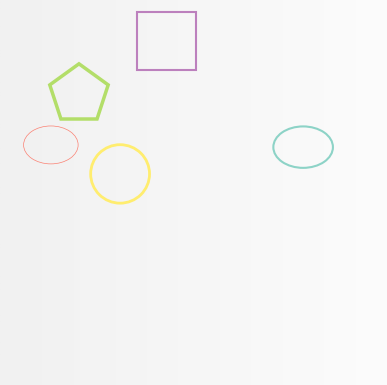[{"shape": "oval", "thickness": 1.5, "radius": 0.38, "center": [0.782, 0.618]}, {"shape": "oval", "thickness": 0.5, "radius": 0.35, "center": [0.131, 0.624]}, {"shape": "pentagon", "thickness": 2.5, "radius": 0.4, "center": [0.204, 0.755]}, {"shape": "square", "thickness": 1.5, "radius": 0.38, "center": [0.429, 0.894]}, {"shape": "circle", "thickness": 2, "radius": 0.38, "center": [0.31, 0.548]}]